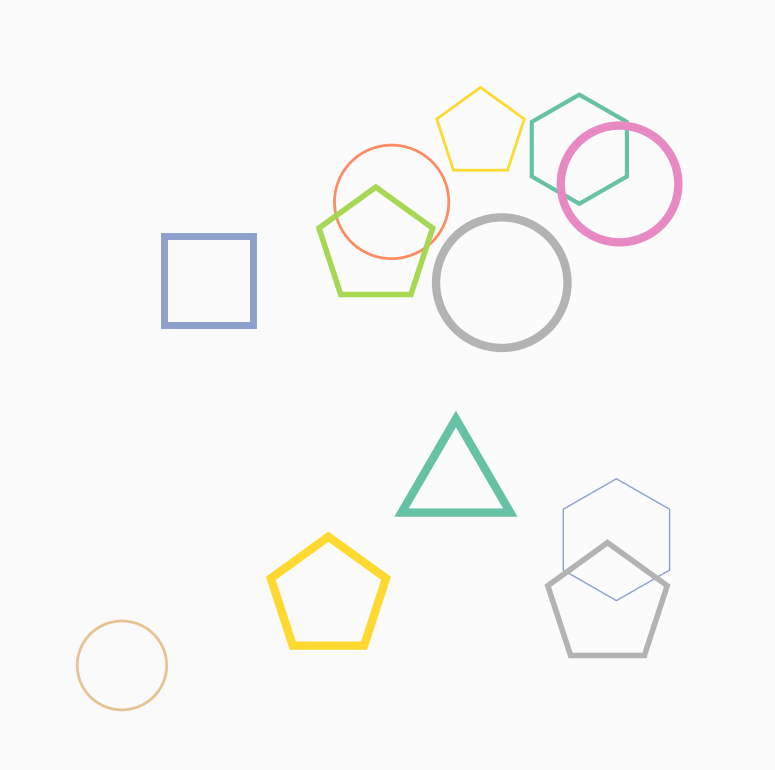[{"shape": "hexagon", "thickness": 1.5, "radius": 0.35, "center": [0.748, 0.806]}, {"shape": "triangle", "thickness": 3, "radius": 0.41, "center": [0.588, 0.375]}, {"shape": "circle", "thickness": 1, "radius": 0.37, "center": [0.505, 0.738]}, {"shape": "square", "thickness": 2.5, "radius": 0.29, "center": [0.269, 0.636]}, {"shape": "hexagon", "thickness": 0.5, "radius": 0.4, "center": [0.795, 0.299]}, {"shape": "circle", "thickness": 3, "radius": 0.38, "center": [0.799, 0.761]}, {"shape": "pentagon", "thickness": 2, "radius": 0.39, "center": [0.485, 0.68]}, {"shape": "pentagon", "thickness": 1, "radius": 0.3, "center": [0.62, 0.827]}, {"shape": "pentagon", "thickness": 3, "radius": 0.39, "center": [0.424, 0.225]}, {"shape": "circle", "thickness": 1, "radius": 0.29, "center": [0.157, 0.136]}, {"shape": "circle", "thickness": 3, "radius": 0.42, "center": [0.647, 0.633]}, {"shape": "pentagon", "thickness": 2, "radius": 0.41, "center": [0.784, 0.214]}]